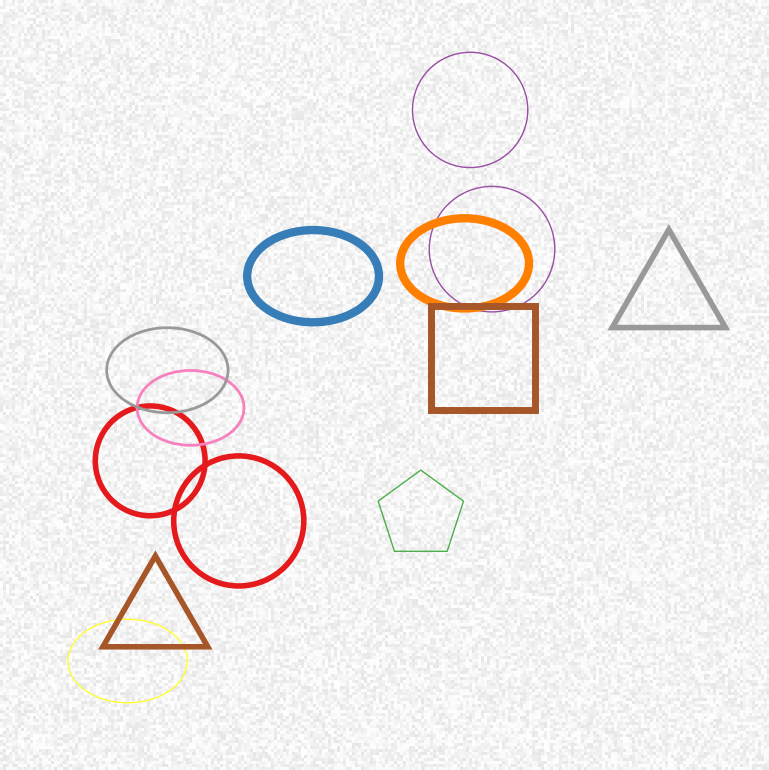[{"shape": "circle", "thickness": 2, "radius": 0.36, "center": [0.195, 0.402]}, {"shape": "circle", "thickness": 2, "radius": 0.42, "center": [0.31, 0.323]}, {"shape": "oval", "thickness": 3, "radius": 0.43, "center": [0.407, 0.641]}, {"shape": "pentagon", "thickness": 0.5, "radius": 0.29, "center": [0.547, 0.331]}, {"shape": "circle", "thickness": 0.5, "radius": 0.37, "center": [0.611, 0.857]}, {"shape": "circle", "thickness": 0.5, "radius": 0.41, "center": [0.639, 0.676]}, {"shape": "oval", "thickness": 3, "radius": 0.42, "center": [0.603, 0.658]}, {"shape": "oval", "thickness": 0.5, "radius": 0.39, "center": [0.166, 0.142]}, {"shape": "triangle", "thickness": 2, "radius": 0.39, "center": [0.202, 0.199]}, {"shape": "square", "thickness": 2.5, "radius": 0.34, "center": [0.627, 0.535]}, {"shape": "oval", "thickness": 1, "radius": 0.35, "center": [0.247, 0.47]}, {"shape": "oval", "thickness": 1, "radius": 0.39, "center": [0.217, 0.519]}, {"shape": "triangle", "thickness": 2, "radius": 0.42, "center": [0.869, 0.617]}]